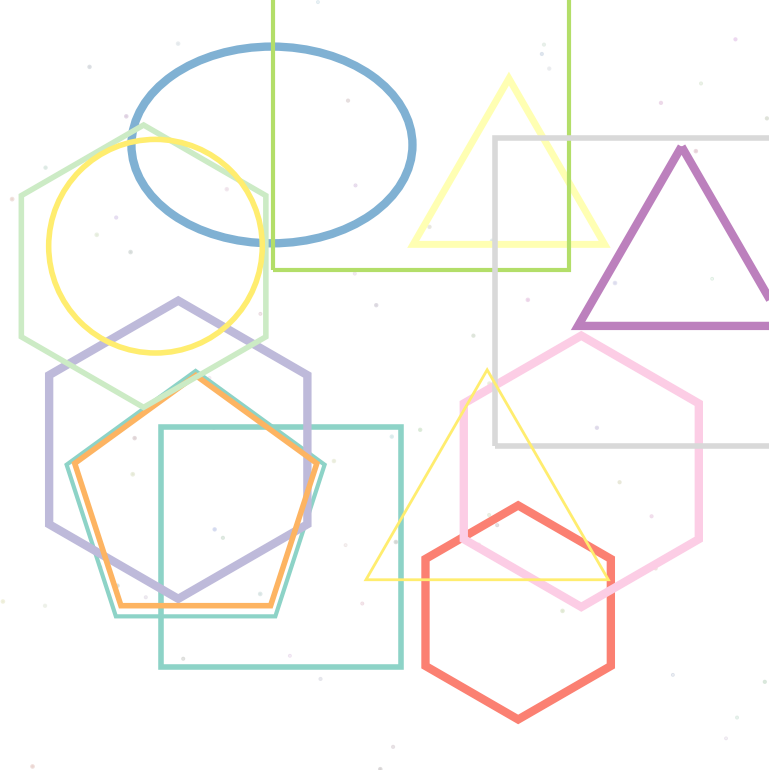[{"shape": "square", "thickness": 2, "radius": 0.78, "center": [0.365, 0.289]}, {"shape": "pentagon", "thickness": 1.5, "radius": 0.88, "center": [0.254, 0.342]}, {"shape": "triangle", "thickness": 2.5, "radius": 0.72, "center": [0.661, 0.754]}, {"shape": "hexagon", "thickness": 3, "radius": 0.97, "center": [0.232, 0.416]}, {"shape": "hexagon", "thickness": 3, "radius": 0.69, "center": [0.673, 0.205]}, {"shape": "oval", "thickness": 3, "radius": 0.91, "center": [0.353, 0.812]}, {"shape": "pentagon", "thickness": 2, "radius": 0.83, "center": [0.254, 0.347]}, {"shape": "square", "thickness": 1.5, "radius": 0.96, "center": [0.547, 0.841]}, {"shape": "hexagon", "thickness": 3, "radius": 0.88, "center": [0.755, 0.388]}, {"shape": "square", "thickness": 2, "radius": 1.0, "center": [0.843, 0.621]}, {"shape": "triangle", "thickness": 3, "radius": 0.78, "center": [0.885, 0.654]}, {"shape": "hexagon", "thickness": 2, "radius": 0.92, "center": [0.186, 0.654]}, {"shape": "circle", "thickness": 2, "radius": 0.69, "center": [0.202, 0.68]}, {"shape": "triangle", "thickness": 1, "radius": 0.91, "center": [0.633, 0.338]}]